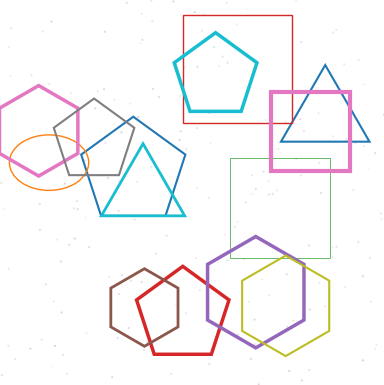[{"shape": "triangle", "thickness": 1.5, "radius": 0.66, "center": [0.845, 0.698]}, {"shape": "pentagon", "thickness": 1.5, "radius": 0.71, "center": [0.346, 0.555]}, {"shape": "oval", "thickness": 1, "radius": 0.51, "center": [0.127, 0.578]}, {"shape": "square", "thickness": 0.5, "radius": 0.65, "center": [0.728, 0.459]}, {"shape": "pentagon", "thickness": 2.5, "radius": 0.63, "center": [0.475, 0.182]}, {"shape": "square", "thickness": 1, "radius": 0.7, "center": [0.617, 0.822]}, {"shape": "hexagon", "thickness": 2.5, "radius": 0.72, "center": [0.664, 0.241]}, {"shape": "hexagon", "thickness": 2, "radius": 0.5, "center": [0.375, 0.201]}, {"shape": "hexagon", "thickness": 2.5, "radius": 0.59, "center": [0.1, 0.66]}, {"shape": "square", "thickness": 3, "radius": 0.51, "center": [0.806, 0.658]}, {"shape": "pentagon", "thickness": 1.5, "radius": 0.55, "center": [0.244, 0.634]}, {"shape": "hexagon", "thickness": 1.5, "radius": 0.65, "center": [0.742, 0.206]}, {"shape": "pentagon", "thickness": 2.5, "radius": 0.56, "center": [0.56, 0.802]}, {"shape": "triangle", "thickness": 2, "radius": 0.62, "center": [0.372, 0.502]}]